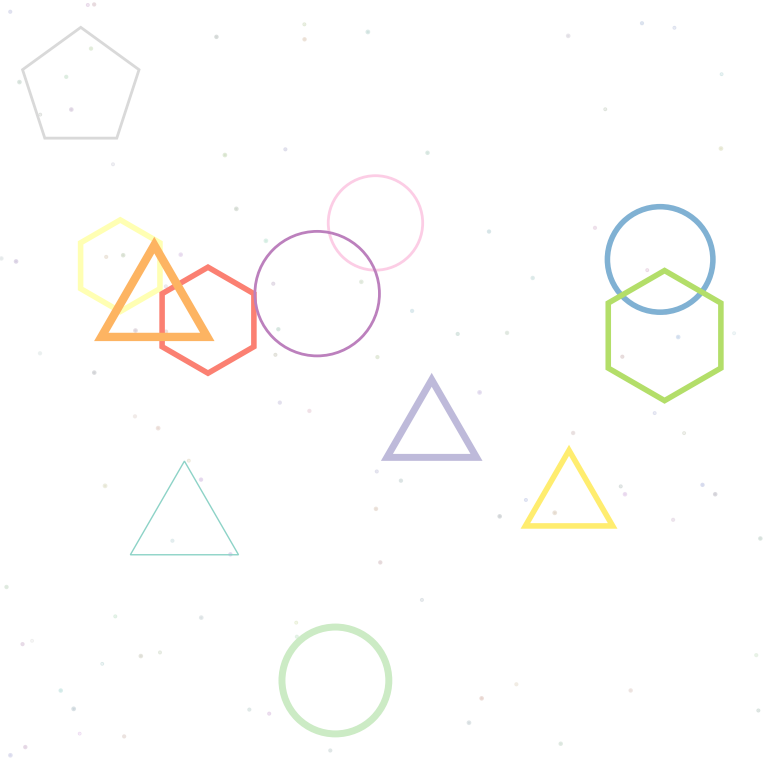[{"shape": "triangle", "thickness": 0.5, "radius": 0.41, "center": [0.24, 0.32]}, {"shape": "hexagon", "thickness": 2, "radius": 0.3, "center": [0.156, 0.655]}, {"shape": "triangle", "thickness": 2.5, "radius": 0.34, "center": [0.561, 0.44]}, {"shape": "hexagon", "thickness": 2, "radius": 0.34, "center": [0.27, 0.584]}, {"shape": "circle", "thickness": 2, "radius": 0.34, "center": [0.857, 0.663]}, {"shape": "triangle", "thickness": 3, "radius": 0.4, "center": [0.2, 0.602]}, {"shape": "hexagon", "thickness": 2, "radius": 0.42, "center": [0.863, 0.564]}, {"shape": "circle", "thickness": 1, "radius": 0.31, "center": [0.488, 0.71]}, {"shape": "pentagon", "thickness": 1, "radius": 0.4, "center": [0.105, 0.885]}, {"shape": "circle", "thickness": 1, "radius": 0.4, "center": [0.412, 0.619]}, {"shape": "circle", "thickness": 2.5, "radius": 0.35, "center": [0.436, 0.116]}, {"shape": "triangle", "thickness": 2, "radius": 0.33, "center": [0.739, 0.35]}]